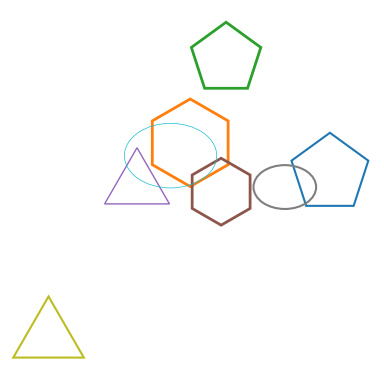[{"shape": "pentagon", "thickness": 1.5, "radius": 0.52, "center": [0.857, 0.55]}, {"shape": "hexagon", "thickness": 2, "radius": 0.57, "center": [0.494, 0.629]}, {"shape": "pentagon", "thickness": 2, "radius": 0.47, "center": [0.587, 0.847]}, {"shape": "triangle", "thickness": 1, "radius": 0.49, "center": [0.356, 0.519]}, {"shape": "hexagon", "thickness": 2, "radius": 0.43, "center": [0.574, 0.502]}, {"shape": "oval", "thickness": 1.5, "radius": 0.41, "center": [0.74, 0.514]}, {"shape": "triangle", "thickness": 1.5, "radius": 0.53, "center": [0.126, 0.124]}, {"shape": "oval", "thickness": 0.5, "radius": 0.6, "center": [0.443, 0.596]}]